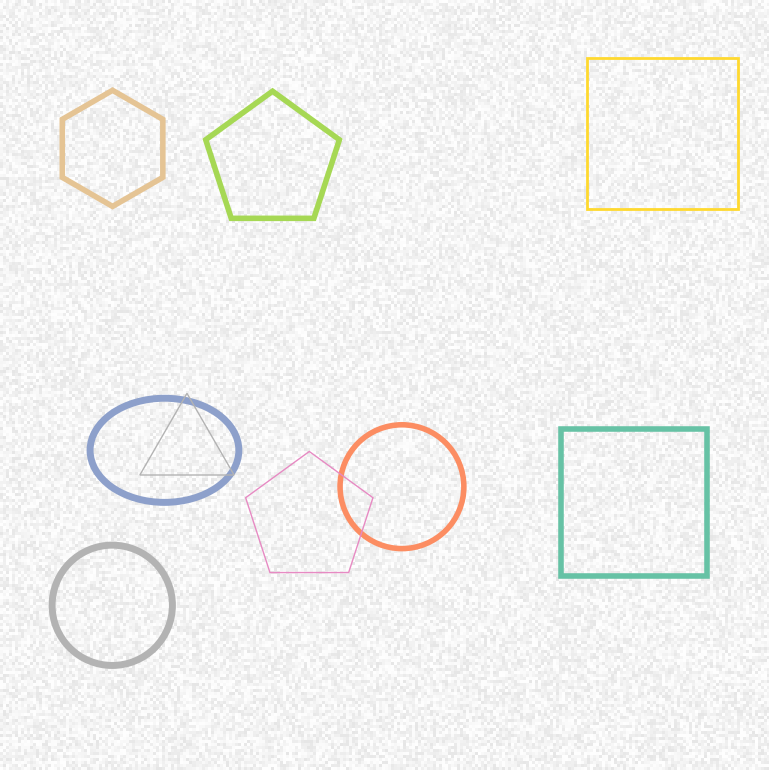[{"shape": "square", "thickness": 2, "radius": 0.48, "center": [0.823, 0.348]}, {"shape": "circle", "thickness": 2, "radius": 0.4, "center": [0.522, 0.368]}, {"shape": "oval", "thickness": 2.5, "radius": 0.48, "center": [0.214, 0.415]}, {"shape": "pentagon", "thickness": 0.5, "radius": 0.43, "center": [0.402, 0.327]}, {"shape": "pentagon", "thickness": 2, "radius": 0.46, "center": [0.354, 0.79]}, {"shape": "square", "thickness": 1, "radius": 0.49, "center": [0.86, 0.826]}, {"shape": "hexagon", "thickness": 2, "radius": 0.38, "center": [0.146, 0.807]}, {"shape": "triangle", "thickness": 0.5, "radius": 0.35, "center": [0.243, 0.418]}, {"shape": "circle", "thickness": 2.5, "radius": 0.39, "center": [0.146, 0.214]}]